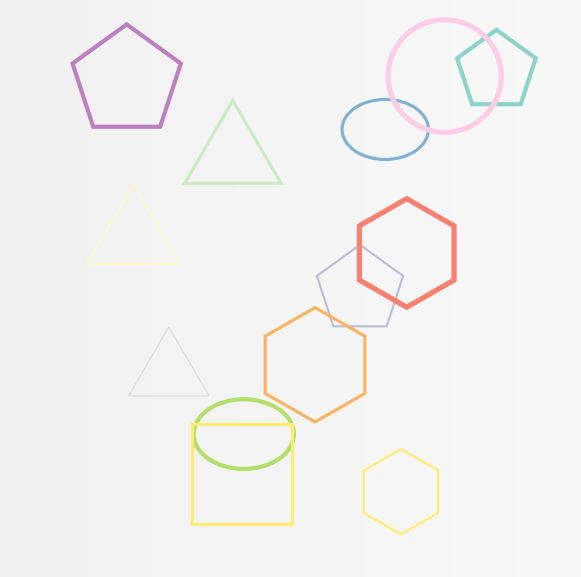[{"shape": "pentagon", "thickness": 2, "radius": 0.36, "center": [0.854, 0.876]}, {"shape": "triangle", "thickness": 0.5, "radius": 0.46, "center": [0.229, 0.588]}, {"shape": "pentagon", "thickness": 1, "radius": 0.39, "center": [0.619, 0.497]}, {"shape": "hexagon", "thickness": 2.5, "radius": 0.47, "center": [0.7, 0.561]}, {"shape": "oval", "thickness": 1.5, "radius": 0.37, "center": [0.663, 0.775]}, {"shape": "hexagon", "thickness": 1.5, "radius": 0.5, "center": [0.542, 0.367]}, {"shape": "oval", "thickness": 2, "radius": 0.43, "center": [0.419, 0.247]}, {"shape": "circle", "thickness": 2.5, "radius": 0.49, "center": [0.765, 0.867]}, {"shape": "triangle", "thickness": 0.5, "radius": 0.4, "center": [0.29, 0.353]}, {"shape": "pentagon", "thickness": 2, "radius": 0.49, "center": [0.218, 0.859]}, {"shape": "triangle", "thickness": 1.5, "radius": 0.48, "center": [0.401, 0.73]}, {"shape": "square", "thickness": 1.5, "radius": 0.43, "center": [0.416, 0.178]}, {"shape": "hexagon", "thickness": 1, "radius": 0.37, "center": [0.69, 0.148]}]